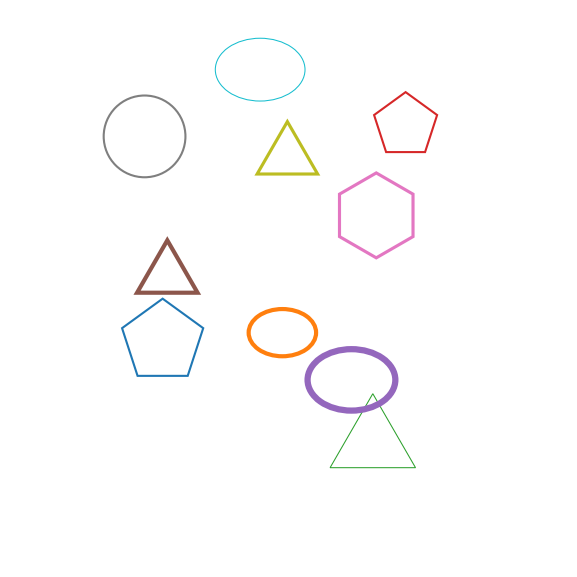[{"shape": "pentagon", "thickness": 1, "radius": 0.37, "center": [0.282, 0.408]}, {"shape": "oval", "thickness": 2, "radius": 0.29, "center": [0.489, 0.423]}, {"shape": "triangle", "thickness": 0.5, "radius": 0.43, "center": [0.646, 0.232]}, {"shape": "pentagon", "thickness": 1, "radius": 0.29, "center": [0.702, 0.782]}, {"shape": "oval", "thickness": 3, "radius": 0.38, "center": [0.609, 0.341]}, {"shape": "triangle", "thickness": 2, "radius": 0.3, "center": [0.29, 0.523]}, {"shape": "hexagon", "thickness": 1.5, "radius": 0.37, "center": [0.652, 0.626]}, {"shape": "circle", "thickness": 1, "radius": 0.35, "center": [0.25, 0.763]}, {"shape": "triangle", "thickness": 1.5, "radius": 0.3, "center": [0.498, 0.728]}, {"shape": "oval", "thickness": 0.5, "radius": 0.39, "center": [0.45, 0.879]}]